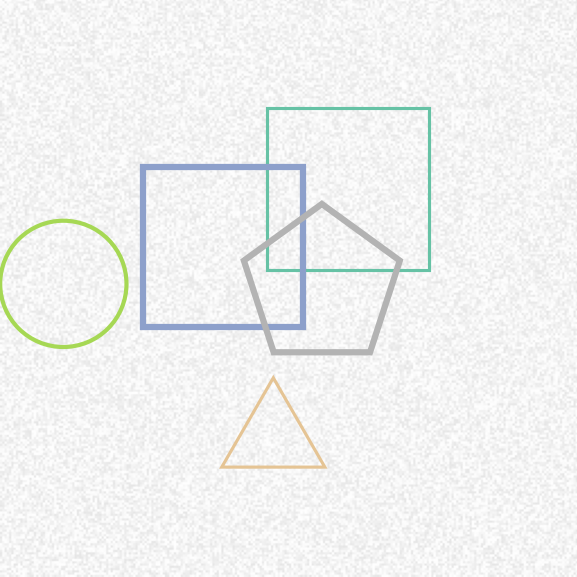[{"shape": "square", "thickness": 1.5, "radius": 0.7, "center": [0.602, 0.672]}, {"shape": "square", "thickness": 3, "radius": 0.69, "center": [0.386, 0.571]}, {"shape": "circle", "thickness": 2, "radius": 0.55, "center": [0.11, 0.508]}, {"shape": "triangle", "thickness": 1.5, "radius": 0.52, "center": [0.473, 0.242]}, {"shape": "pentagon", "thickness": 3, "radius": 0.71, "center": [0.557, 0.504]}]